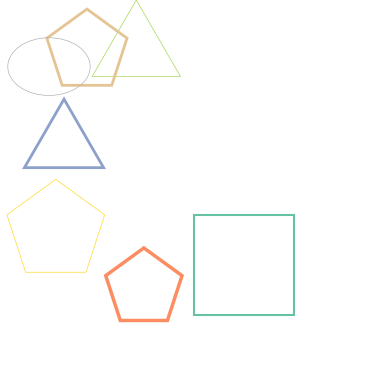[{"shape": "square", "thickness": 1.5, "radius": 0.65, "center": [0.633, 0.311]}, {"shape": "pentagon", "thickness": 2.5, "radius": 0.52, "center": [0.374, 0.252]}, {"shape": "triangle", "thickness": 2, "radius": 0.59, "center": [0.166, 0.624]}, {"shape": "triangle", "thickness": 0.5, "radius": 0.66, "center": [0.354, 0.868]}, {"shape": "pentagon", "thickness": 0.5, "radius": 0.67, "center": [0.145, 0.401]}, {"shape": "pentagon", "thickness": 2, "radius": 0.55, "center": [0.226, 0.867]}, {"shape": "oval", "thickness": 0.5, "radius": 0.54, "center": [0.127, 0.827]}]